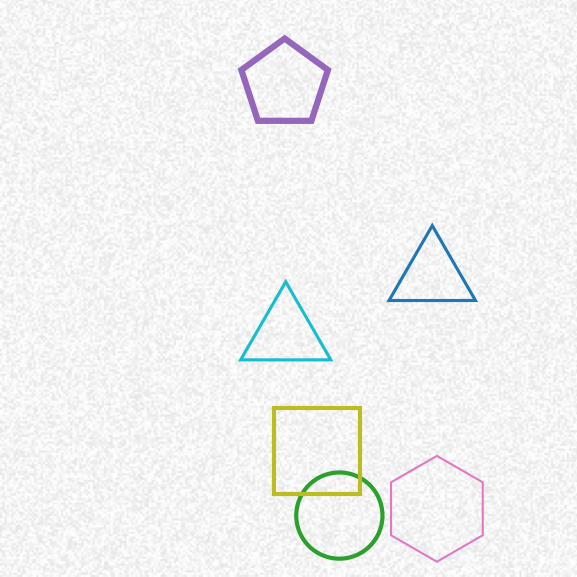[{"shape": "triangle", "thickness": 1.5, "radius": 0.43, "center": [0.749, 0.522]}, {"shape": "circle", "thickness": 2, "radius": 0.37, "center": [0.588, 0.106]}, {"shape": "pentagon", "thickness": 3, "radius": 0.39, "center": [0.493, 0.854]}, {"shape": "hexagon", "thickness": 1, "radius": 0.46, "center": [0.757, 0.118]}, {"shape": "square", "thickness": 2, "radius": 0.37, "center": [0.549, 0.218]}, {"shape": "triangle", "thickness": 1.5, "radius": 0.45, "center": [0.495, 0.421]}]